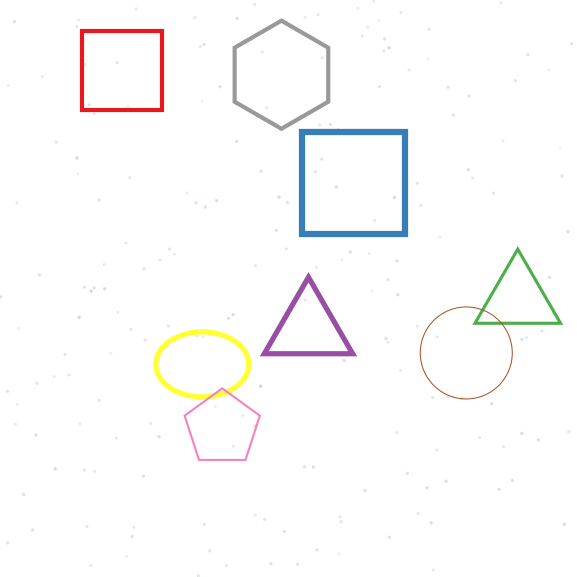[{"shape": "square", "thickness": 2, "radius": 0.35, "center": [0.212, 0.877]}, {"shape": "square", "thickness": 3, "radius": 0.44, "center": [0.612, 0.682]}, {"shape": "triangle", "thickness": 1.5, "radius": 0.43, "center": [0.897, 0.482]}, {"shape": "triangle", "thickness": 2.5, "radius": 0.44, "center": [0.534, 0.431]}, {"shape": "oval", "thickness": 2.5, "radius": 0.4, "center": [0.35, 0.368]}, {"shape": "circle", "thickness": 0.5, "radius": 0.4, "center": [0.807, 0.388]}, {"shape": "pentagon", "thickness": 1, "radius": 0.34, "center": [0.385, 0.258]}, {"shape": "hexagon", "thickness": 2, "radius": 0.47, "center": [0.487, 0.87]}]